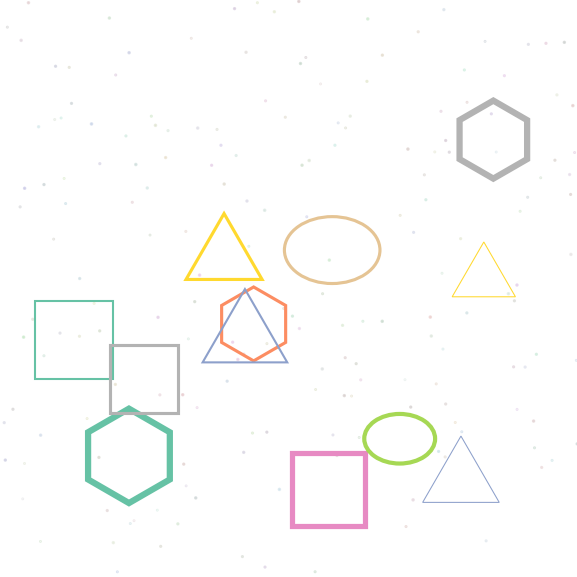[{"shape": "hexagon", "thickness": 3, "radius": 0.41, "center": [0.223, 0.21]}, {"shape": "square", "thickness": 1, "radius": 0.34, "center": [0.129, 0.411]}, {"shape": "hexagon", "thickness": 1.5, "radius": 0.32, "center": [0.439, 0.438]}, {"shape": "triangle", "thickness": 0.5, "radius": 0.38, "center": [0.798, 0.167]}, {"shape": "triangle", "thickness": 1, "radius": 0.42, "center": [0.424, 0.414]}, {"shape": "square", "thickness": 2.5, "radius": 0.32, "center": [0.569, 0.152]}, {"shape": "oval", "thickness": 2, "radius": 0.31, "center": [0.692, 0.239]}, {"shape": "triangle", "thickness": 1.5, "radius": 0.38, "center": [0.388, 0.553]}, {"shape": "triangle", "thickness": 0.5, "radius": 0.32, "center": [0.838, 0.517]}, {"shape": "oval", "thickness": 1.5, "radius": 0.41, "center": [0.575, 0.566]}, {"shape": "hexagon", "thickness": 3, "radius": 0.34, "center": [0.854, 0.757]}, {"shape": "square", "thickness": 1.5, "radius": 0.3, "center": [0.249, 0.343]}]